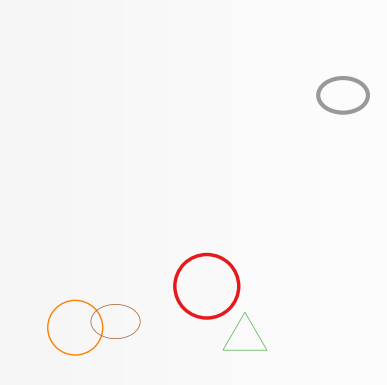[{"shape": "circle", "thickness": 2.5, "radius": 0.41, "center": [0.534, 0.256]}, {"shape": "triangle", "thickness": 0.5, "radius": 0.33, "center": [0.632, 0.123]}, {"shape": "circle", "thickness": 1, "radius": 0.35, "center": [0.194, 0.149]}, {"shape": "oval", "thickness": 0.5, "radius": 0.32, "center": [0.298, 0.165]}, {"shape": "oval", "thickness": 3, "radius": 0.32, "center": [0.885, 0.752]}]